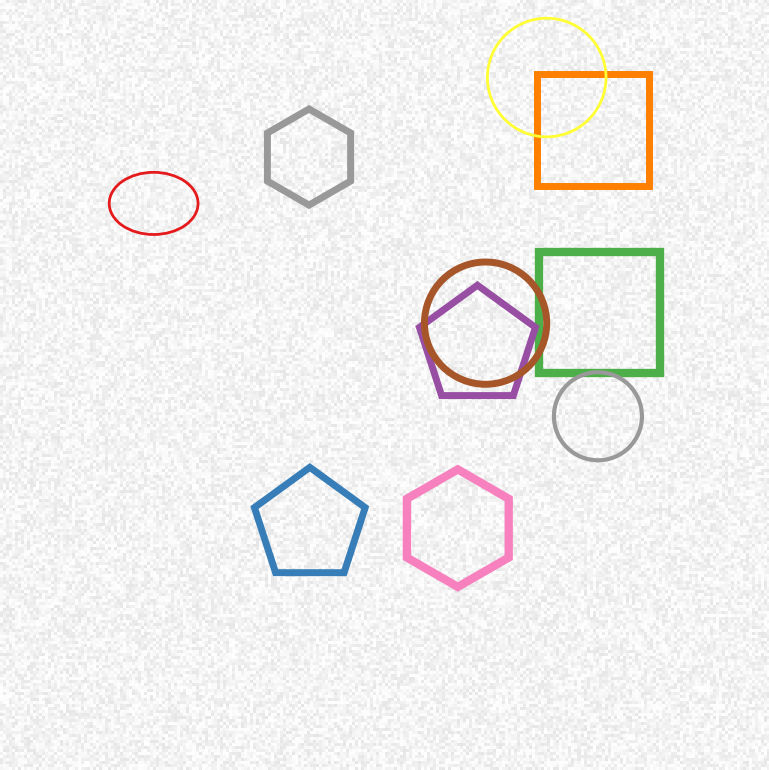[{"shape": "oval", "thickness": 1, "radius": 0.29, "center": [0.2, 0.736]}, {"shape": "pentagon", "thickness": 2.5, "radius": 0.38, "center": [0.402, 0.317]}, {"shape": "square", "thickness": 3, "radius": 0.39, "center": [0.778, 0.594]}, {"shape": "pentagon", "thickness": 2.5, "radius": 0.4, "center": [0.62, 0.55]}, {"shape": "square", "thickness": 2.5, "radius": 0.36, "center": [0.77, 0.831]}, {"shape": "circle", "thickness": 1, "radius": 0.39, "center": [0.71, 0.899]}, {"shape": "circle", "thickness": 2.5, "radius": 0.4, "center": [0.631, 0.58]}, {"shape": "hexagon", "thickness": 3, "radius": 0.38, "center": [0.595, 0.314]}, {"shape": "hexagon", "thickness": 2.5, "radius": 0.31, "center": [0.401, 0.796]}, {"shape": "circle", "thickness": 1.5, "radius": 0.29, "center": [0.777, 0.459]}]